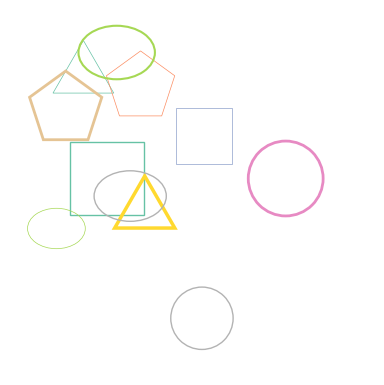[{"shape": "triangle", "thickness": 0.5, "radius": 0.46, "center": [0.217, 0.804]}, {"shape": "square", "thickness": 1, "radius": 0.48, "center": [0.278, 0.536]}, {"shape": "pentagon", "thickness": 0.5, "radius": 0.47, "center": [0.365, 0.774]}, {"shape": "square", "thickness": 0.5, "radius": 0.36, "center": [0.53, 0.647]}, {"shape": "circle", "thickness": 2, "radius": 0.49, "center": [0.742, 0.536]}, {"shape": "oval", "thickness": 1.5, "radius": 0.5, "center": [0.303, 0.864]}, {"shape": "oval", "thickness": 0.5, "radius": 0.37, "center": [0.147, 0.407]}, {"shape": "triangle", "thickness": 2.5, "radius": 0.45, "center": [0.376, 0.453]}, {"shape": "pentagon", "thickness": 2, "radius": 0.49, "center": [0.171, 0.717]}, {"shape": "oval", "thickness": 1, "radius": 0.47, "center": [0.338, 0.491]}, {"shape": "circle", "thickness": 1, "radius": 0.4, "center": [0.525, 0.173]}]